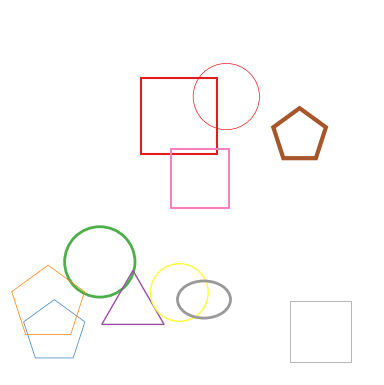[{"shape": "square", "thickness": 1.5, "radius": 0.49, "center": [0.464, 0.698]}, {"shape": "circle", "thickness": 0.5, "radius": 0.43, "center": [0.588, 0.749]}, {"shape": "pentagon", "thickness": 0.5, "radius": 0.42, "center": [0.141, 0.138]}, {"shape": "circle", "thickness": 2, "radius": 0.46, "center": [0.259, 0.32]}, {"shape": "triangle", "thickness": 1, "radius": 0.47, "center": [0.345, 0.204]}, {"shape": "pentagon", "thickness": 0.5, "radius": 0.5, "center": [0.125, 0.212]}, {"shape": "circle", "thickness": 1, "radius": 0.37, "center": [0.466, 0.24]}, {"shape": "pentagon", "thickness": 3, "radius": 0.36, "center": [0.778, 0.647]}, {"shape": "square", "thickness": 1.5, "radius": 0.38, "center": [0.52, 0.536]}, {"shape": "oval", "thickness": 2, "radius": 0.34, "center": [0.53, 0.222]}, {"shape": "square", "thickness": 0.5, "radius": 0.39, "center": [0.832, 0.139]}]